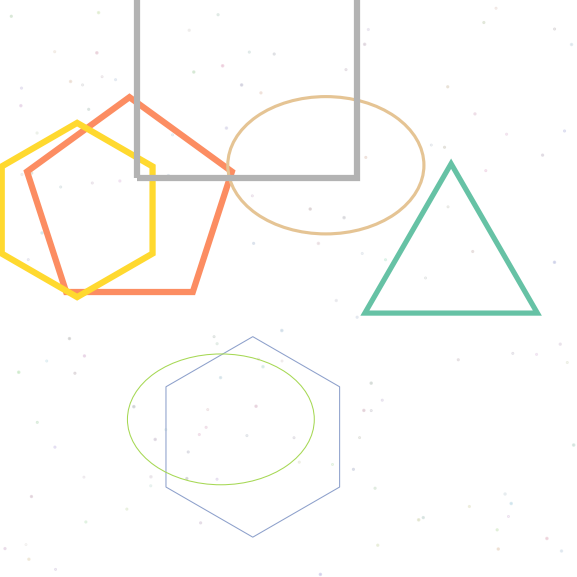[{"shape": "triangle", "thickness": 2.5, "radius": 0.86, "center": [0.781, 0.543]}, {"shape": "pentagon", "thickness": 3, "radius": 0.93, "center": [0.224, 0.644]}, {"shape": "hexagon", "thickness": 0.5, "radius": 0.87, "center": [0.438, 0.243]}, {"shape": "oval", "thickness": 0.5, "radius": 0.81, "center": [0.382, 0.273]}, {"shape": "hexagon", "thickness": 3, "radius": 0.75, "center": [0.134, 0.636]}, {"shape": "oval", "thickness": 1.5, "radius": 0.85, "center": [0.564, 0.713]}, {"shape": "square", "thickness": 3, "radius": 0.95, "center": [0.428, 0.88]}]